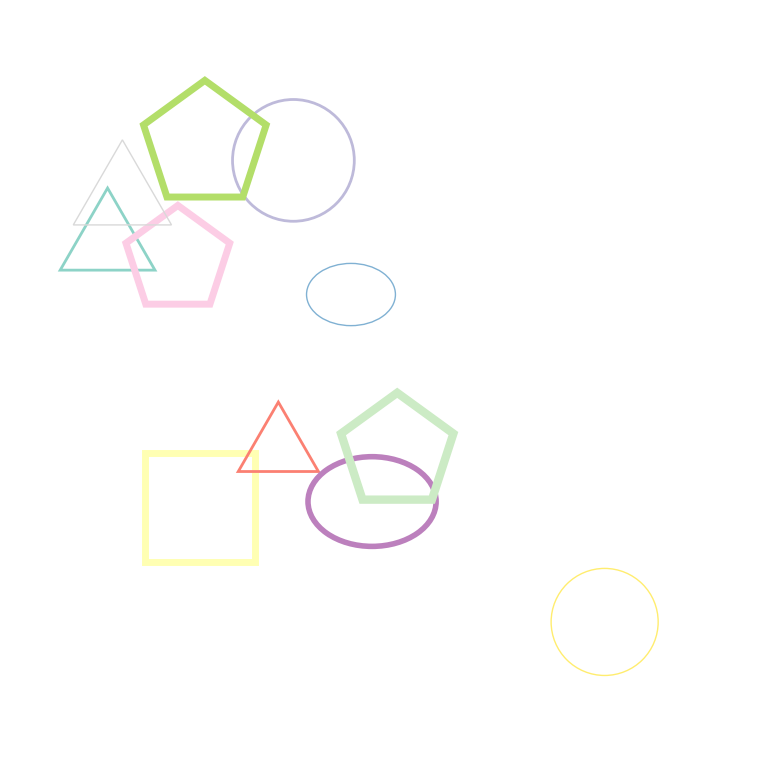[{"shape": "triangle", "thickness": 1, "radius": 0.36, "center": [0.14, 0.685]}, {"shape": "square", "thickness": 2.5, "radius": 0.35, "center": [0.26, 0.34]}, {"shape": "circle", "thickness": 1, "radius": 0.4, "center": [0.381, 0.792]}, {"shape": "triangle", "thickness": 1, "radius": 0.3, "center": [0.361, 0.418]}, {"shape": "oval", "thickness": 0.5, "radius": 0.29, "center": [0.456, 0.618]}, {"shape": "pentagon", "thickness": 2.5, "radius": 0.42, "center": [0.266, 0.812]}, {"shape": "pentagon", "thickness": 2.5, "radius": 0.35, "center": [0.231, 0.662]}, {"shape": "triangle", "thickness": 0.5, "radius": 0.37, "center": [0.159, 0.745]}, {"shape": "oval", "thickness": 2, "radius": 0.42, "center": [0.483, 0.349]}, {"shape": "pentagon", "thickness": 3, "radius": 0.38, "center": [0.516, 0.413]}, {"shape": "circle", "thickness": 0.5, "radius": 0.35, "center": [0.785, 0.192]}]